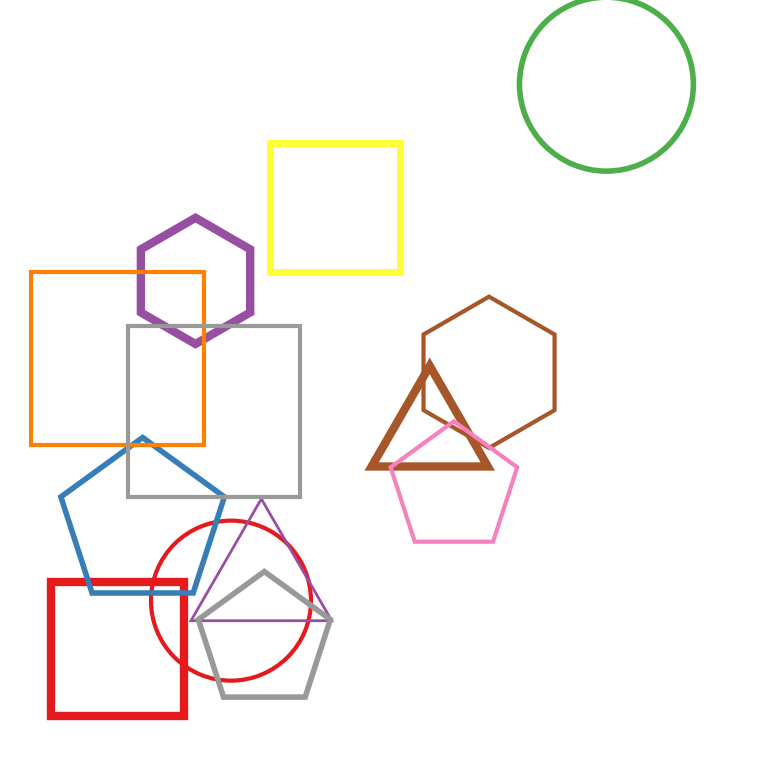[{"shape": "square", "thickness": 3, "radius": 0.43, "center": [0.153, 0.157]}, {"shape": "circle", "thickness": 1.5, "radius": 0.52, "center": [0.3, 0.22]}, {"shape": "pentagon", "thickness": 2, "radius": 0.56, "center": [0.185, 0.32]}, {"shape": "circle", "thickness": 2, "radius": 0.56, "center": [0.788, 0.891]}, {"shape": "hexagon", "thickness": 3, "radius": 0.41, "center": [0.254, 0.635]}, {"shape": "triangle", "thickness": 1, "radius": 0.53, "center": [0.339, 0.247]}, {"shape": "square", "thickness": 1.5, "radius": 0.56, "center": [0.152, 0.535]}, {"shape": "square", "thickness": 2.5, "radius": 0.42, "center": [0.435, 0.73]}, {"shape": "triangle", "thickness": 3, "radius": 0.44, "center": [0.558, 0.438]}, {"shape": "hexagon", "thickness": 1.5, "radius": 0.49, "center": [0.635, 0.516]}, {"shape": "pentagon", "thickness": 1.5, "radius": 0.43, "center": [0.589, 0.366]}, {"shape": "pentagon", "thickness": 2, "radius": 0.45, "center": [0.343, 0.168]}, {"shape": "square", "thickness": 1.5, "radius": 0.56, "center": [0.278, 0.465]}]